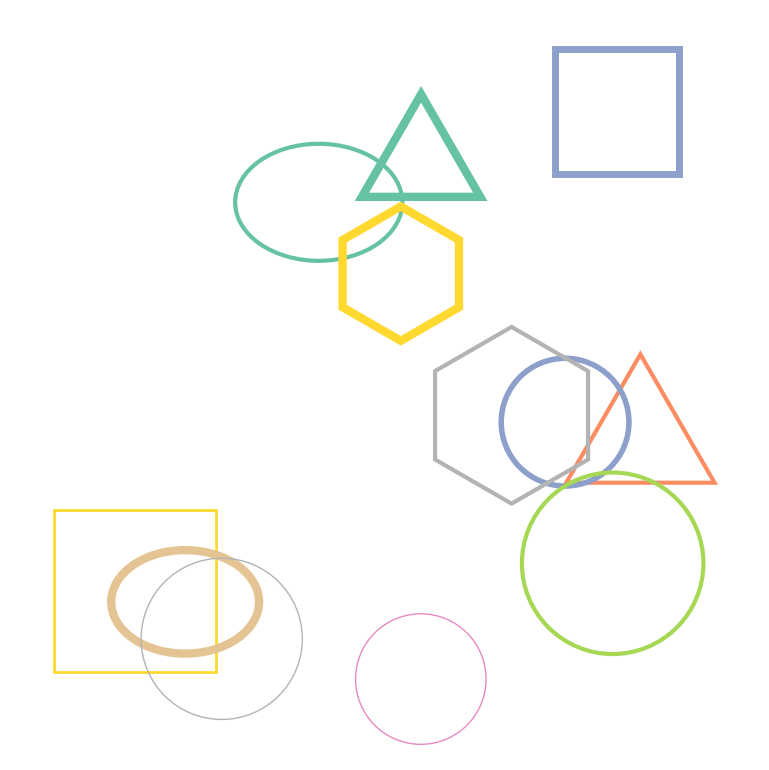[{"shape": "triangle", "thickness": 3, "radius": 0.44, "center": [0.547, 0.789]}, {"shape": "oval", "thickness": 1.5, "radius": 0.54, "center": [0.414, 0.737]}, {"shape": "triangle", "thickness": 1.5, "radius": 0.56, "center": [0.832, 0.429]}, {"shape": "circle", "thickness": 2, "radius": 0.41, "center": [0.734, 0.452]}, {"shape": "square", "thickness": 2.5, "radius": 0.4, "center": [0.801, 0.855]}, {"shape": "circle", "thickness": 0.5, "radius": 0.42, "center": [0.547, 0.118]}, {"shape": "circle", "thickness": 1.5, "radius": 0.59, "center": [0.796, 0.268]}, {"shape": "square", "thickness": 1, "radius": 0.53, "center": [0.176, 0.233]}, {"shape": "hexagon", "thickness": 3, "radius": 0.44, "center": [0.521, 0.645]}, {"shape": "oval", "thickness": 3, "radius": 0.48, "center": [0.24, 0.218]}, {"shape": "hexagon", "thickness": 1.5, "radius": 0.57, "center": [0.664, 0.461]}, {"shape": "circle", "thickness": 0.5, "radius": 0.52, "center": [0.288, 0.17]}]